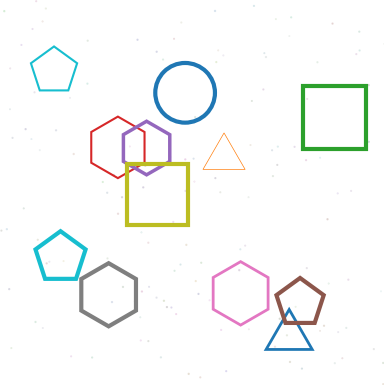[{"shape": "triangle", "thickness": 2, "radius": 0.35, "center": [0.751, 0.127]}, {"shape": "circle", "thickness": 3, "radius": 0.39, "center": [0.481, 0.759]}, {"shape": "triangle", "thickness": 0.5, "radius": 0.32, "center": [0.582, 0.592]}, {"shape": "square", "thickness": 3, "radius": 0.41, "center": [0.869, 0.694]}, {"shape": "hexagon", "thickness": 1.5, "radius": 0.4, "center": [0.306, 0.617]}, {"shape": "hexagon", "thickness": 2.5, "radius": 0.35, "center": [0.381, 0.616]}, {"shape": "pentagon", "thickness": 3, "radius": 0.32, "center": [0.779, 0.213]}, {"shape": "hexagon", "thickness": 2, "radius": 0.41, "center": [0.625, 0.238]}, {"shape": "hexagon", "thickness": 3, "radius": 0.41, "center": [0.282, 0.234]}, {"shape": "square", "thickness": 3, "radius": 0.4, "center": [0.409, 0.495]}, {"shape": "pentagon", "thickness": 3, "radius": 0.34, "center": [0.157, 0.331]}, {"shape": "pentagon", "thickness": 1.5, "radius": 0.32, "center": [0.14, 0.816]}]